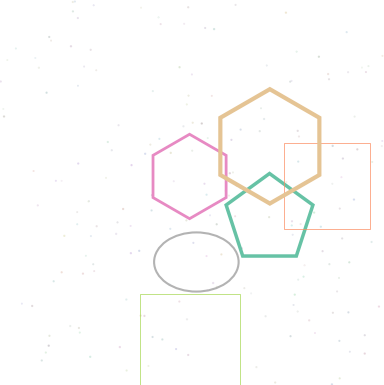[{"shape": "pentagon", "thickness": 2.5, "radius": 0.59, "center": [0.7, 0.431]}, {"shape": "square", "thickness": 0.5, "radius": 0.56, "center": [0.849, 0.517]}, {"shape": "hexagon", "thickness": 2, "radius": 0.55, "center": [0.492, 0.542]}, {"shape": "square", "thickness": 0.5, "radius": 0.65, "center": [0.493, 0.106]}, {"shape": "hexagon", "thickness": 3, "radius": 0.74, "center": [0.701, 0.62]}, {"shape": "oval", "thickness": 1.5, "radius": 0.55, "center": [0.51, 0.32]}]